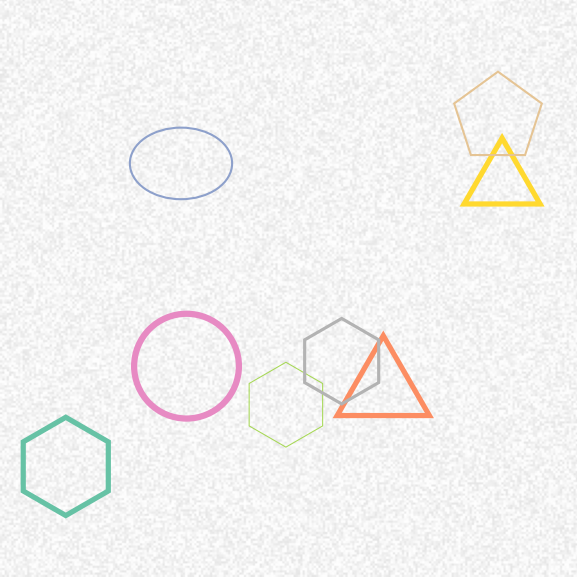[{"shape": "hexagon", "thickness": 2.5, "radius": 0.43, "center": [0.114, 0.191]}, {"shape": "triangle", "thickness": 2.5, "radius": 0.46, "center": [0.664, 0.326]}, {"shape": "oval", "thickness": 1, "radius": 0.44, "center": [0.313, 0.716]}, {"shape": "circle", "thickness": 3, "radius": 0.45, "center": [0.323, 0.365]}, {"shape": "hexagon", "thickness": 0.5, "radius": 0.37, "center": [0.495, 0.298]}, {"shape": "triangle", "thickness": 2.5, "radius": 0.38, "center": [0.869, 0.684]}, {"shape": "pentagon", "thickness": 1, "radius": 0.4, "center": [0.862, 0.795]}, {"shape": "hexagon", "thickness": 1.5, "radius": 0.37, "center": [0.592, 0.374]}]